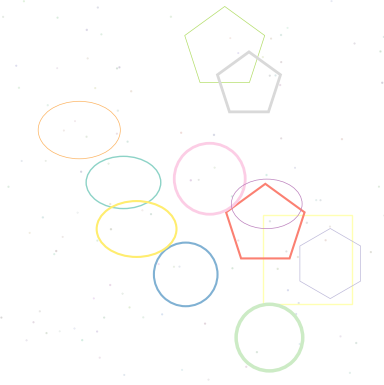[{"shape": "oval", "thickness": 1, "radius": 0.48, "center": [0.321, 0.526]}, {"shape": "square", "thickness": 1, "radius": 0.58, "center": [0.8, 0.326]}, {"shape": "hexagon", "thickness": 0.5, "radius": 0.46, "center": [0.858, 0.315]}, {"shape": "pentagon", "thickness": 1.5, "radius": 0.54, "center": [0.689, 0.415]}, {"shape": "circle", "thickness": 1.5, "radius": 0.41, "center": [0.482, 0.287]}, {"shape": "oval", "thickness": 0.5, "radius": 0.53, "center": [0.206, 0.662]}, {"shape": "pentagon", "thickness": 0.5, "radius": 0.55, "center": [0.584, 0.874]}, {"shape": "circle", "thickness": 2, "radius": 0.46, "center": [0.545, 0.536]}, {"shape": "pentagon", "thickness": 2, "radius": 0.43, "center": [0.647, 0.779]}, {"shape": "oval", "thickness": 0.5, "radius": 0.46, "center": [0.693, 0.47]}, {"shape": "circle", "thickness": 2.5, "radius": 0.43, "center": [0.7, 0.123]}, {"shape": "oval", "thickness": 1.5, "radius": 0.52, "center": [0.355, 0.405]}]